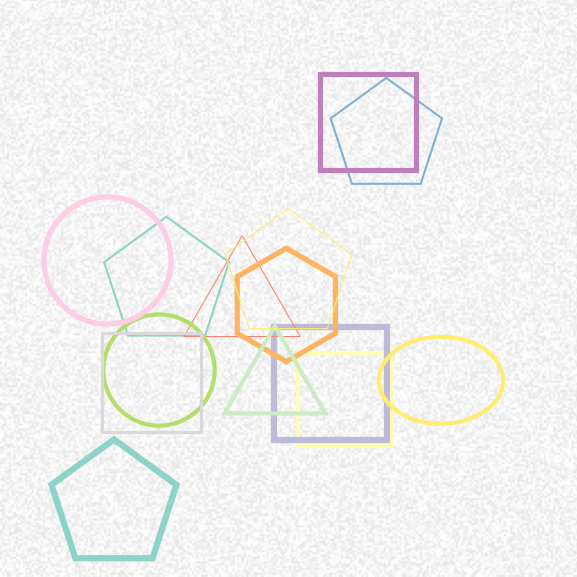[{"shape": "pentagon", "thickness": 3, "radius": 0.57, "center": [0.197, 0.125]}, {"shape": "pentagon", "thickness": 1, "radius": 0.57, "center": [0.288, 0.51]}, {"shape": "square", "thickness": 2, "radius": 0.4, "center": [0.597, 0.308]}, {"shape": "square", "thickness": 3, "radius": 0.49, "center": [0.572, 0.335]}, {"shape": "triangle", "thickness": 0.5, "radius": 0.58, "center": [0.419, 0.475]}, {"shape": "pentagon", "thickness": 1, "radius": 0.51, "center": [0.669, 0.763]}, {"shape": "hexagon", "thickness": 2.5, "radius": 0.49, "center": [0.496, 0.471]}, {"shape": "circle", "thickness": 2, "radius": 0.48, "center": [0.275, 0.358]}, {"shape": "circle", "thickness": 2.5, "radius": 0.55, "center": [0.186, 0.548]}, {"shape": "square", "thickness": 1.5, "radius": 0.43, "center": [0.263, 0.337]}, {"shape": "square", "thickness": 2.5, "radius": 0.42, "center": [0.637, 0.788]}, {"shape": "triangle", "thickness": 2, "radius": 0.5, "center": [0.476, 0.334]}, {"shape": "oval", "thickness": 2, "radius": 0.54, "center": [0.764, 0.341]}, {"shape": "pentagon", "thickness": 0.5, "radius": 0.58, "center": [0.499, 0.523]}]